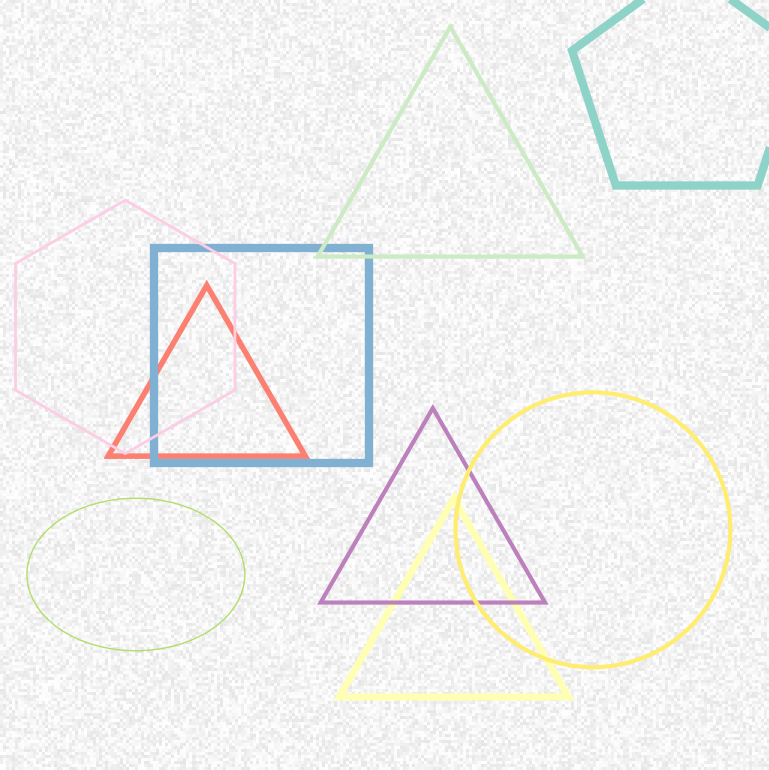[{"shape": "pentagon", "thickness": 3, "radius": 0.78, "center": [0.892, 0.886]}, {"shape": "triangle", "thickness": 2.5, "radius": 0.86, "center": [0.589, 0.181]}, {"shape": "triangle", "thickness": 2, "radius": 0.74, "center": [0.269, 0.482]}, {"shape": "square", "thickness": 3, "radius": 0.7, "center": [0.34, 0.538]}, {"shape": "oval", "thickness": 0.5, "radius": 0.71, "center": [0.176, 0.254]}, {"shape": "hexagon", "thickness": 1, "radius": 0.82, "center": [0.163, 0.575]}, {"shape": "triangle", "thickness": 1.5, "radius": 0.84, "center": [0.562, 0.302]}, {"shape": "triangle", "thickness": 1.5, "radius": 0.99, "center": [0.585, 0.766]}, {"shape": "circle", "thickness": 1.5, "radius": 0.89, "center": [0.77, 0.312]}]